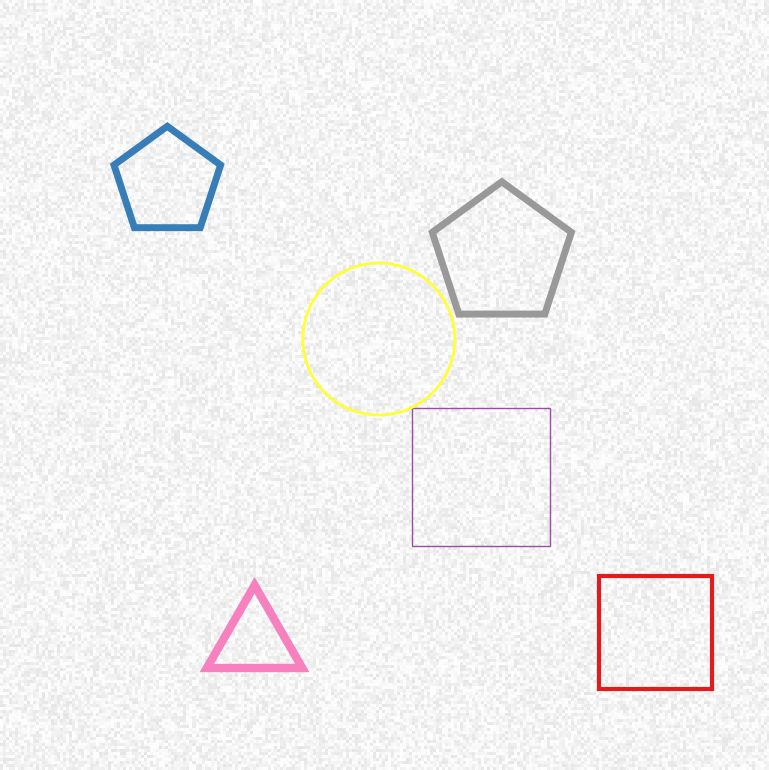[{"shape": "square", "thickness": 1.5, "radius": 0.37, "center": [0.851, 0.178]}, {"shape": "pentagon", "thickness": 2.5, "radius": 0.36, "center": [0.217, 0.763]}, {"shape": "square", "thickness": 0.5, "radius": 0.45, "center": [0.624, 0.38]}, {"shape": "circle", "thickness": 1, "radius": 0.49, "center": [0.492, 0.56]}, {"shape": "triangle", "thickness": 3, "radius": 0.36, "center": [0.331, 0.168]}, {"shape": "pentagon", "thickness": 2.5, "radius": 0.47, "center": [0.652, 0.669]}]